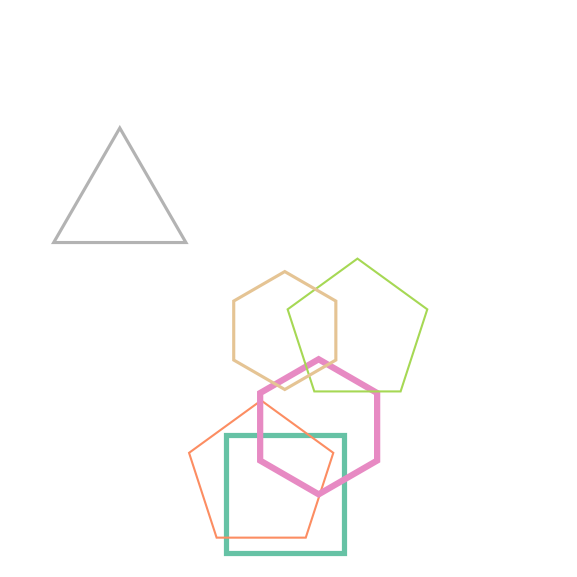[{"shape": "square", "thickness": 2.5, "radius": 0.51, "center": [0.494, 0.144]}, {"shape": "pentagon", "thickness": 1, "radius": 0.66, "center": [0.452, 0.174]}, {"shape": "hexagon", "thickness": 3, "radius": 0.58, "center": [0.552, 0.26]}, {"shape": "pentagon", "thickness": 1, "radius": 0.64, "center": [0.619, 0.424]}, {"shape": "hexagon", "thickness": 1.5, "radius": 0.51, "center": [0.493, 0.427]}, {"shape": "triangle", "thickness": 1.5, "radius": 0.66, "center": [0.207, 0.645]}]